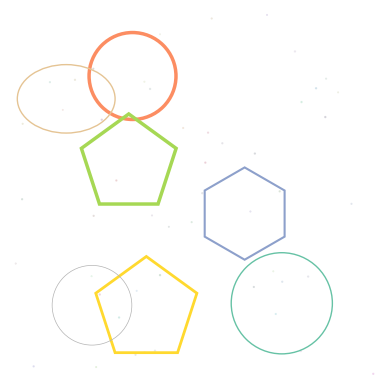[{"shape": "circle", "thickness": 1, "radius": 0.66, "center": [0.732, 0.212]}, {"shape": "circle", "thickness": 2.5, "radius": 0.56, "center": [0.344, 0.803]}, {"shape": "hexagon", "thickness": 1.5, "radius": 0.6, "center": [0.635, 0.445]}, {"shape": "pentagon", "thickness": 2.5, "radius": 0.65, "center": [0.334, 0.575]}, {"shape": "pentagon", "thickness": 2, "radius": 0.69, "center": [0.38, 0.196]}, {"shape": "oval", "thickness": 1, "radius": 0.63, "center": [0.172, 0.743]}, {"shape": "circle", "thickness": 0.5, "radius": 0.52, "center": [0.239, 0.207]}]